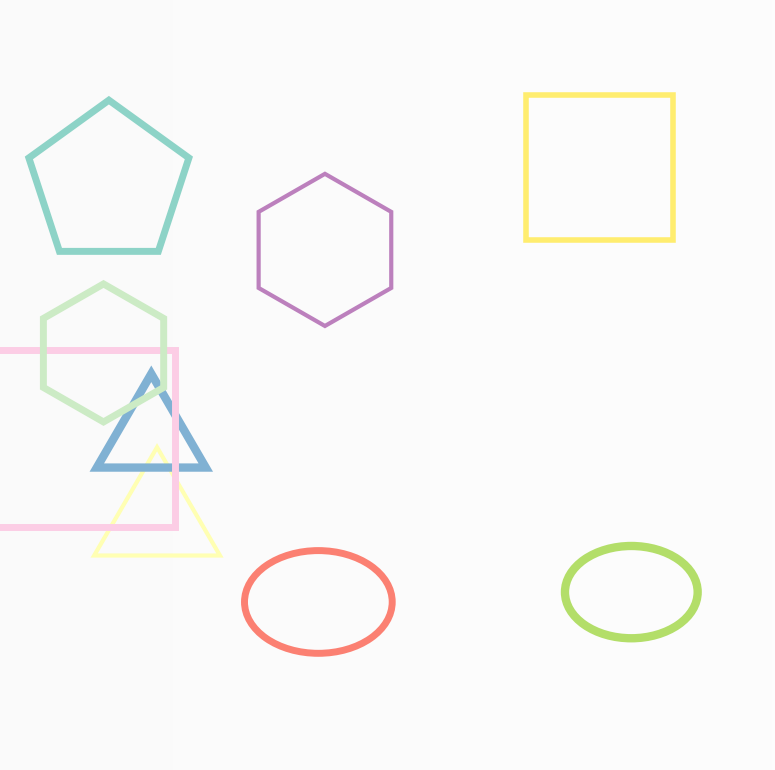[{"shape": "pentagon", "thickness": 2.5, "radius": 0.54, "center": [0.14, 0.761]}, {"shape": "triangle", "thickness": 1.5, "radius": 0.47, "center": [0.203, 0.325]}, {"shape": "oval", "thickness": 2.5, "radius": 0.48, "center": [0.411, 0.218]}, {"shape": "triangle", "thickness": 3, "radius": 0.41, "center": [0.195, 0.433]}, {"shape": "oval", "thickness": 3, "radius": 0.43, "center": [0.815, 0.231]}, {"shape": "square", "thickness": 2.5, "radius": 0.57, "center": [0.11, 0.431]}, {"shape": "hexagon", "thickness": 1.5, "radius": 0.49, "center": [0.419, 0.675]}, {"shape": "hexagon", "thickness": 2.5, "radius": 0.45, "center": [0.134, 0.542]}, {"shape": "square", "thickness": 2, "radius": 0.47, "center": [0.773, 0.782]}]